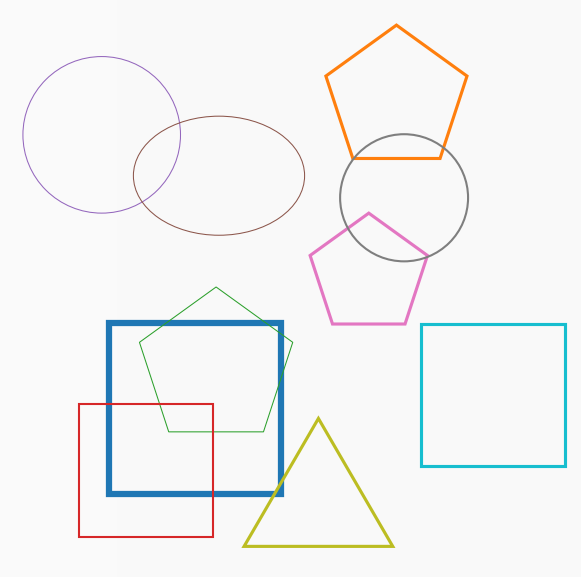[{"shape": "square", "thickness": 3, "radius": 0.74, "center": [0.335, 0.292]}, {"shape": "pentagon", "thickness": 1.5, "radius": 0.64, "center": [0.682, 0.828]}, {"shape": "pentagon", "thickness": 0.5, "radius": 0.69, "center": [0.372, 0.364]}, {"shape": "square", "thickness": 1, "radius": 0.58, "center": [0.252, 0.184]}, {"shape": "circle", "thickness": 0.5, "radius": 0.68, "center": [0.175, 0.766]}, {"shape": "oval", "thickness": 0.5, "radius": 0.74, "center": [0.377, 0.695]}, {"shape": "pentagon", "thickness": 1.5, "radius": 0.53, "center": [0.634, 0.524]}, {"shape": "circle", "thickness": 1, "radius": 0.55, "center": [0.695, 0.657]}, {"shape": "triangle", "thickness": 1.5, "radius": 0.74, "center": [0.548, 0.127]}, {"shape": "square", "thickness": 1.5, "radius": 0.62, "center": [0.848, 0.316]}]